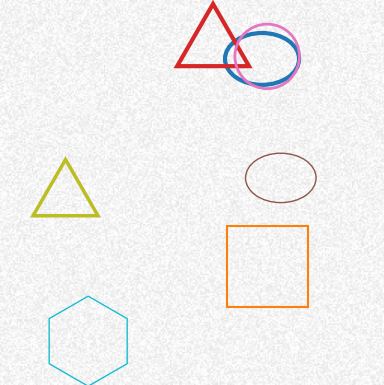[{"shape": "oval", "thickness": 3, "radius": 0.48, "center": [0.681, 0.847]}, {"shape": "square", "thickness": 1.5, "radius": 0.53, "center": [0.695, 0.308]}, {"shape": "triangle", "thickness": 3, "radius": 0.54, "center": [0.553, 0.882]}, {"shape": "oval", "thickness": 1, "radius": 0.46, "center": [0.729, 0.538]}, {"shape": "circle", "thickness": 2, "radius": 0.42, "center": [0.694, 0.854]}, {"shape": "triangle", "thickness": 2.5, "radius": 0.49, "center": [0.17, 0.488]}, {"shape": "hexagon", "thickness": 1, "radius": 0.58, "center": [0.229, 0.114]}]